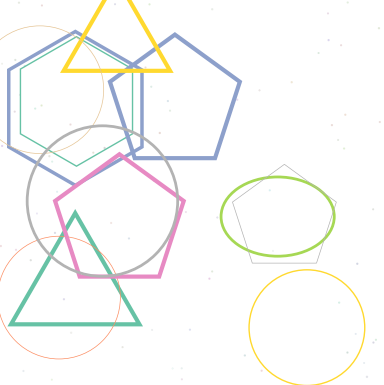[{"shape": "triangle", "thickness": 3, "radius": 0.96, "center": [0.195, 0.254]}, {"shape": "hexagon", "thickness": 1, "radius": 0.84, "center": [0.199, 0.736]}, {"shape": "circle", "thickness": 0.5, "radius": 0.8, "center": [0.153, 0.227]}, {"shape": "hexagon", "thickness": 2.5, "radius": 1.0, "center": [0.196, 0.718]}, {"shape": "pentagon", "thickness": 3, "radius": 0.89, "center": [0.454, 0.733]}, {"shape": "pentagon", "thickness": 3, "radius": 0.88, "center": [0.31, 0.424]}, {"shape": "oval", "thickness": 2, "radius": 0.74, "center": [0.721, 0.437]}, {"shape": "triangle", "thickness": 3, "radius": 0.8, "center": [0.304, 0.896]}, {"shape": "circle", "thickness": 1, "radius": 0.75, "center": [0.797, 0.149]}, {"shape": "circle", "thickness": 0.5, "radius": 0.83, "center": [0.103, 0.767]}, {"shape": "circle", "thickness": 2, "radius": 0.98, "center": [0.266, 0.478]}, {"shape": "pentagon", "thickness": 0.5, "radius": 0.71, "center": [0.739, 0.431]}]